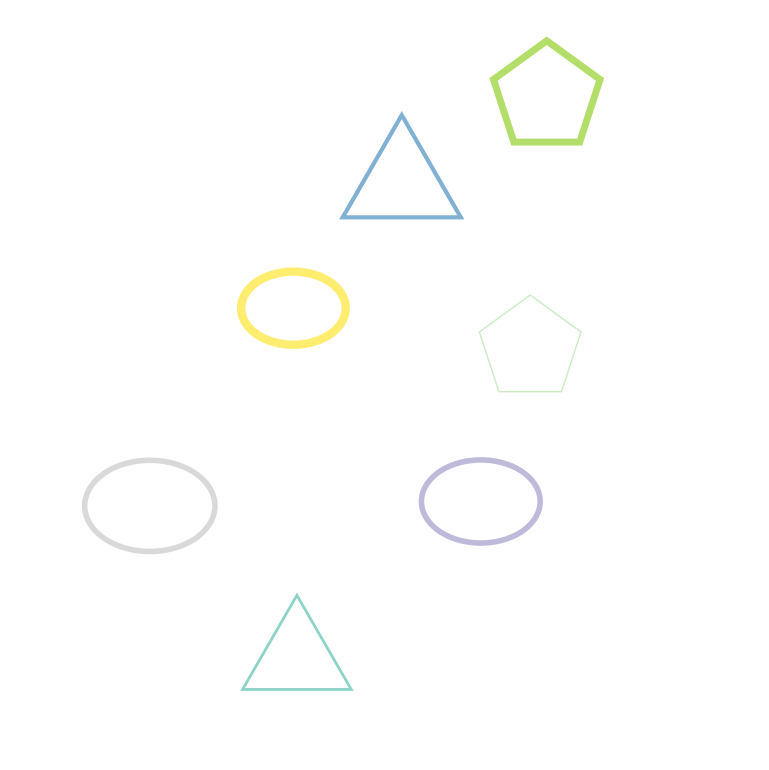[{"shape": "triangle", "thickness": 1, "radius": 0.41, "center": [0.386, 0.145]}, {"shape": "oval", "thickness": 2, "radius": 0.39, "center": [0.624, 0.349]}, {"shape": "triangle", "thickness": 1.5, "radius": 0.44, "center": [0.522, 0.762]}, {"shape": "pentagon", "thickness": 2.5, "radius": 0.36, "center": [0.71, 0.874]}, {"shape": "oval", "thickness": 2, "radius": 0.42, "center": [0.195, 0.343]}, {"shape": "pentagon", "thickness": 0.5, "radius": 0.35, "center": [0.689, 0.547]}, {"shape": "oval", "thickness": 3, "radius": 0.34, "center": [0.381, 0.6]}]